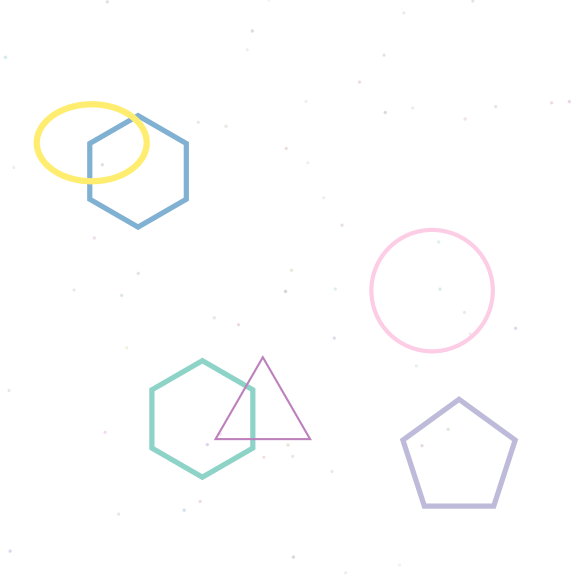[{"shape": "hexagon", "thickness": 2.5, "radius": 0.5, "center": [0.35, 0.274]}, {"shape": "pentagon", "thickness": 2.5, "radius": 0.51, "center": [0.795, 0.205]}, {"shape": "hexagon", "thickness": 2.5, "radius": 0.48, "center": [0.239, 0.702]}, {"shape": "circle", "thickness": 2, "radius": 0.53, "center": [0.748, 0.496]}, {"shape": "triangle", "thickness": 1, "radius": 0.47, "center": [0.455, 0.286]}, {"shape": "oval", "thickness": 3, "radius": 0.48, "center": [0.159, 0.752]}]